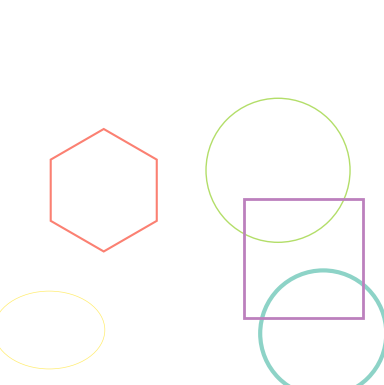[{"shape": "circle", "thickness": 3, "radius": 0.82, "center": [0.84, 0.134]}, {"shape": "hexagon", "thickness": 1.5, "radius": 0.8, "center": [0.269, 0.506]}, {"shape": "circle", "thickness": 1, "radius": 0.94, "center": [0.722, 0.558]}, {"shape": "square", "thickness": 2, "radius": 0.77, "center": [0.787, 0.328]}, {"shape": "oval", "thickness": 0.5, "radius": 0.72, "center": [0.128, 0.143]}]